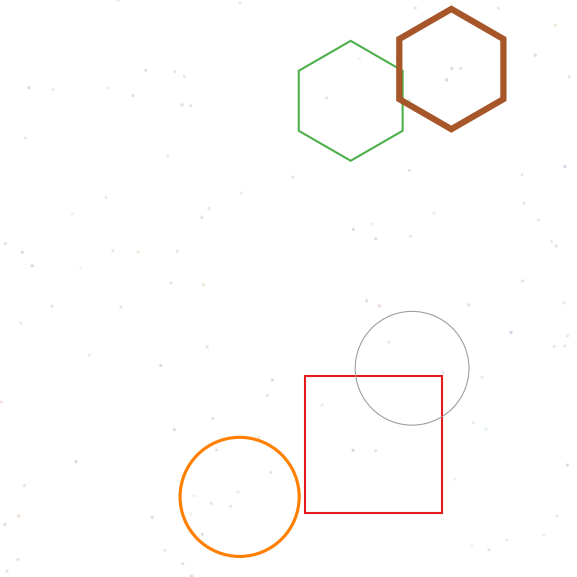[{"shape": "square", "thickness": 1, "radius": 0.59, "center": [0.647, 0.229]}, {"shape": "hexagon", "thickness": 1, "radius": 0.52, "center": [0.607, 0.825]}, {"shape": "circle", "thickness": 1.5, "radius": 0.52, "center": [0.415, 0.139]}, {"shape": "hexagon", "thickness": 3, "radius": 0.52, "center": [0.782, 0.88]}, {"shape": "circle", "thickness": 0.5, "radius": 0.49, "center": [0.714, 0.361]}]